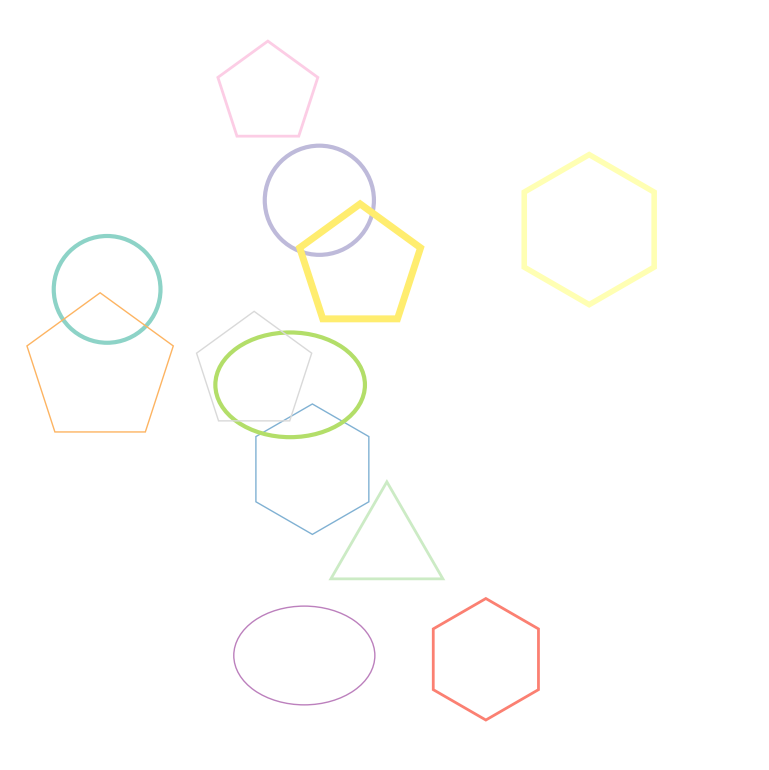[{"shape": "circle", "thickness": 1.5, "radius": 0.35, "center": [0.139, 0.624]}, {"shape": "hexagon", "thickness": 2, "radius": 0.49, "center": [0.765, 0.702]}, {"shape": "circle", "thickness": 1.5, "radius": 0.35, "center": [0.415, 0.74]}, {"shape": "hexagon", "thickness": 1, "radius": 0.39, "center": [0.631, 0.144]}, {"shape": "hexagon", "thickness": 0.5, "radius": 0.42, "center": [0.406, 0.391]}, {"shape": "pentagon", "thickness": 0.5, "radius": 0.5, "center": [0.13, 0.52]}, {"shape": "oval", "thickness": 1.5, "radius": 0.49, "center": [0.377, 0.5]}, {"shape": "pentagon", "thickness": 1, "radius": 0.34, "center": [0.348, 0.878]}, {"shape": "pentagon", "thickness": 0.5, "radius": 0.39, "center": [0.33, 0.517]}, {"shape": "oval", "thickness": 0.5, "radius": 0.46, "center": [0.395, 0.149]}, {"shape": "triangle", "thickness": 1, "radius": 0.42, "center": [0.502, 0.29]}, {"shape": "pentagon", "thickness": 2.5, "radius": 0.41, "center": [0.468, 0.653]}]